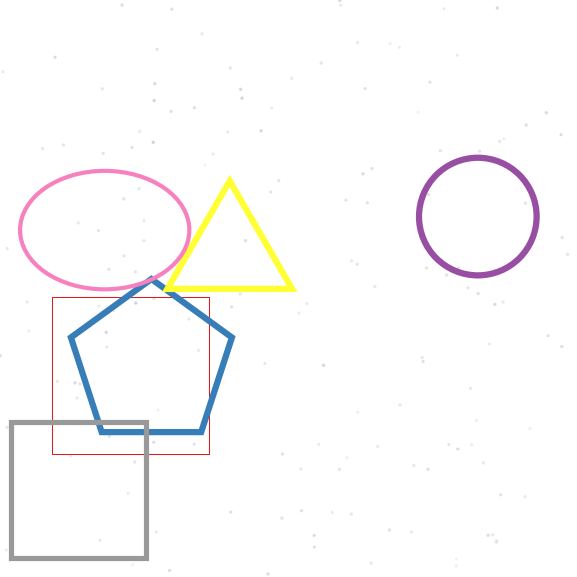[{"shape": "square", "thickness": 0.5, "radius": 0.68, "center": [0.227, 0.349]}, {"shape": "pentagon", "thickness": 3, "radius": 0.73, "center": [0.262, 0.369]}, {"shape": "circle", "thickness": 3, "radius": 0.51, "center": [0.827, 0.624]}, {"shape": "triangle", "thickness": 3, "radius": 0.62, "center": [0.398, 0.561]}, {"shape": "oval", "thickness": 2, "radius": 0.73, "center": [0.181, 0.601]}, {"shape": "square", "thickness": 2.5, "radius": 0.59, "center": [0.136, 0.151]}]